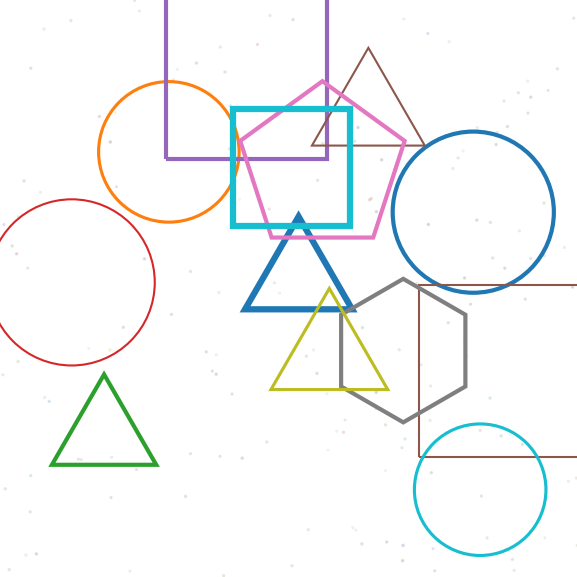[{"shape": "circle", "thickness": 2, "radius": 0.7, "center": [0.82, 0.632]}, {"shape": "triangle", "thickness": 3, "radius": 0.54, "center": [0.517, 0.517]}, {"shape": "circle", "thickness": 1.5, "radius": 0.61, "center": [0.292, 0.736]}, {"shape": "triangle", "thickness": 2, "radius": 0.52, "center": [0.18, 0.246]}, {"shape": "circle", "thickness": 1, "radius": 0.72, "center": [0.124, 0.51]}, {"shape": "square", "thickness": 2, "radius": 0.7, "center": [0.426, 0.864]}, {"shape": "square", "thickness": 1, "radius": 0.75, "center": [0.876, 0.357]}, {"shape": "triangle", "thickness": 1, "radius": 0.56, "center": [0.638, 0.803]}, {"shape": "pentagon", "thickness": 2, "radius": 0.75, "center": [0.558, 0.709]}, {"shape": "hexagon", "thickness": 2, "radius": 0.62, "center": [0.698, 0.392]}, {"shape": "triangle", "thickness": 1.5, "radius": 0.58, "center": [0.57, 0.383]}, {"shape": "square", "thickness": 3, "radius": 0.51, "center": [0.505, 0.71]}, {"shape": "circle", "thickness": 1.5, "radius": 0.57, "center": [0.831, 0.151]}]